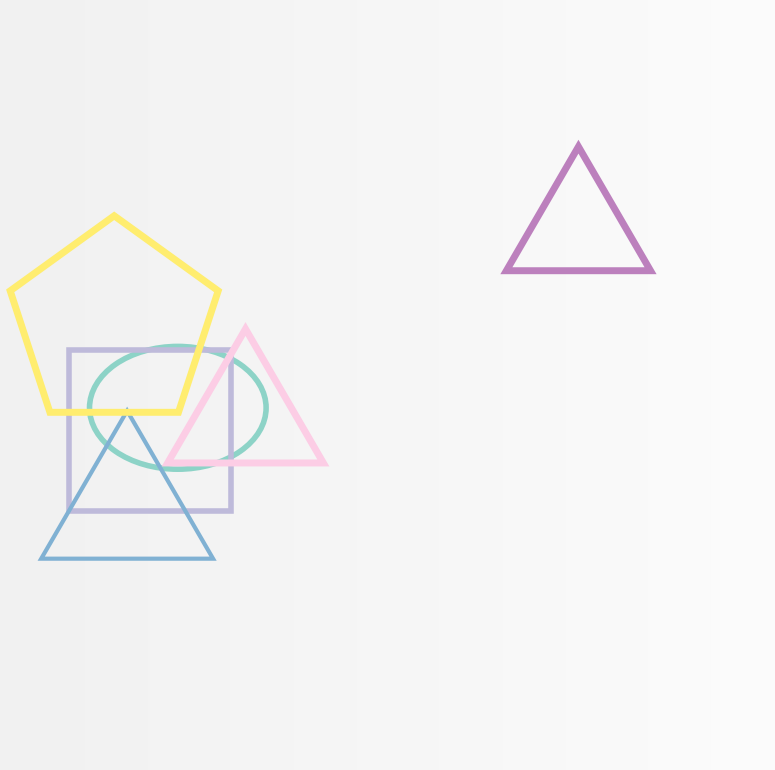[{"shape": "oval", "thickness": 2, "radius": 0.57, "center": [0.229, 0.47]}, {"shape": "square", "thickness": 2, "radius": 0.52, "center": [0.194, 0.44]}, {"shape": "triangle", "thickness": 1.5, "radius": 0.64, "center": [0.164, 0.338]}, {"shape": "triangle", "thickness": 2.5, "radius": 0.58, "center": [0.317, 0.457]}, {"shape": "triangle", "thickness": 2.5, "radius": 0.54, "center": [0.746, 0.702]}, {"shape": "pentagon", "thickness": 2.5, "radius": 0.71, "center": [0.147, 0.579]}]